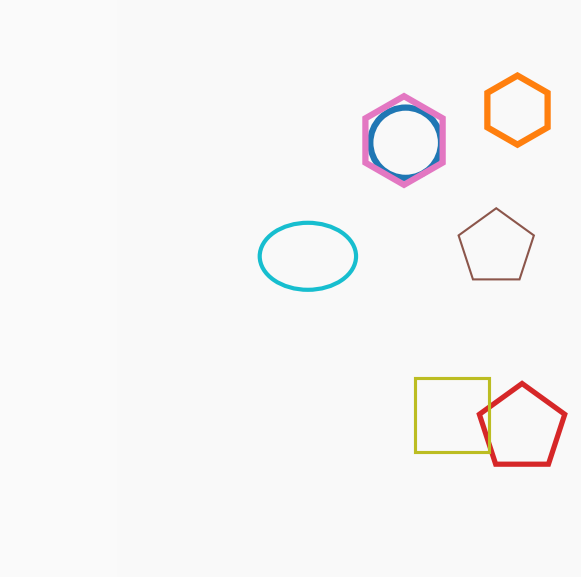[{"shape": "circle", "thickness": 3, "radius": 0.3, "center": [0.698, 0.752]}, {"shape": "hexagon", "thickness": 3, "radius": 0.3, "center": [0.89, 0.808]}, {"shape": "pentagon", "thickness": 2.5, "radius": 0.39, "center": [0.898, 0.258]}, {"shape": "pentagon", "thickness": 1, "radius": 0.34, "center": [0.854, 0.57]}, {"shape": "hexagon", "thickness": 3, "radius": 0.38, "center": [0.695, 0.756]}, {"shape": "square", "thickness": 1.5, "radius": 0.32, "center": [0.778, 0.281]}, {"shape": "oval", "thickness": 2, "radius": 0.41, "center": [0.53, 0.555]}]